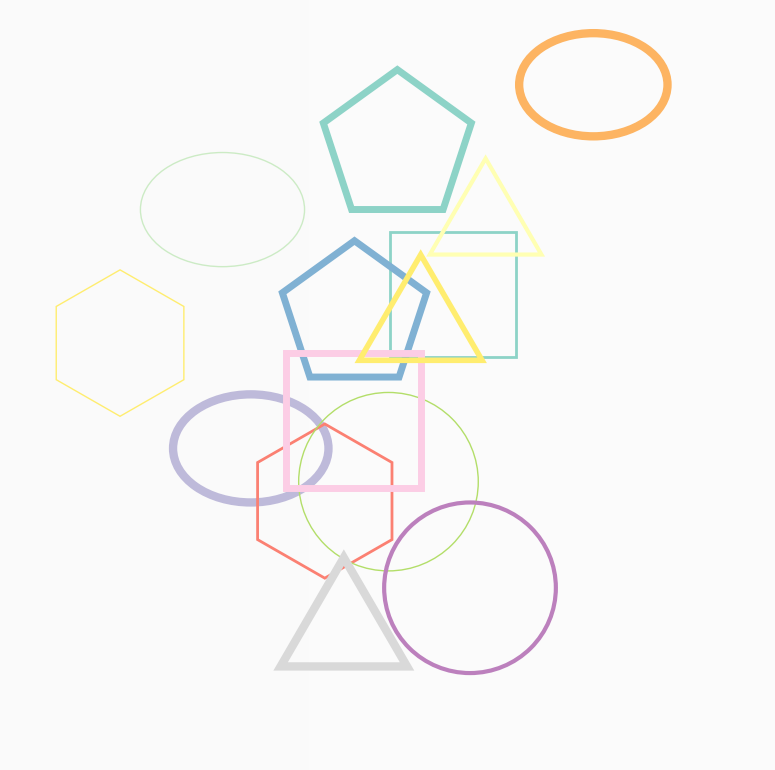[{"shape": "square", "thickness": 1, "radius": 0.41, "center": [0.584, 0.618]}, {"shape": "pentagon", "thickness": 2.5, "radius": 0.5, "center": [0.513, 0.809]}, {"shape": "triangle", "thickness": 1.5, "radius": 0.42, "center": [0.627, 0.711]}, {"shape": "oval", "thickness": 3, "radius": 0.5, "center": [0.324, 0.418]}, {"shape": "hexagon", "thickness": 1, "radius": 0.5, "center": [0.419, 0.349]}, {"shape": "pentagon", "thickness": 2.5, "radius": 0.49, "center": [0.457, 0.589]}, {"shape": "oval", "thickness": 3, "radius": 0.48, "center": [0.766, 0.89]}, {"shape": "circle", "thickness": 0.5, "radius": 0.58, "center": [0.501, 0.374]}, {"shape": "square", "thickness": 2.5, "radius": 0.44, "center": [0.456, 0.454]}, {"shape": "triangle", "thickness": 3, "radius": 0.47, "center": [0.444, 0.182]}, {"shape": "circle", "thickness": 1.5, "radius": 0.55, "center": [0.606, 0.237]}, {"shape": "oval", "thickness": 0.5, "radius": 0.53, "center": [0.287, 0.728]}, {"shape": "hexagon", "thickness": 0.5, "radius": 0.48, "center": [0.155, 0.554]}, {"shape": "triangle", "thickness": 2, "radius": 0.46, "center": [0.543, 0.578]}]